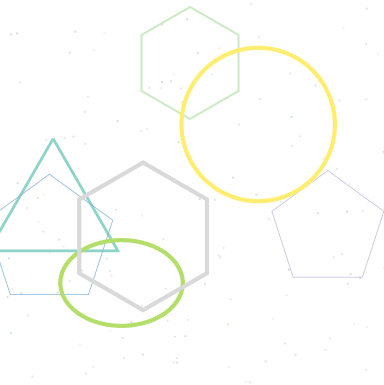[{"shape": "triangle", "thickness": 2, "radius": 0.97, "center": [0.138, 0.446]}, {"shape": "pentagon", "thickness": 0.5, "radius": 0.77, "center": [0.852, 0.404]}, {"shape": "pentagon", "thickness": 0.5, "radius": 0.86, "center": [0.128, 0.375]}, {"shape": "oval", "thickness": 3, "radius": 0.8, "center": [0.316, 0.265]}, {"shape": "hexagon", "thickness": 3, "radius": 0.96, "center": [0.372, 0.386]}, {"shape": "hexagon", "thickness": 1.5, "radius": 0.73, "center": [0.494, 0.836]}, {"shape": "circle", "thickness": 3, "radius": 1.0, "center": [0.671, 0.677]}]